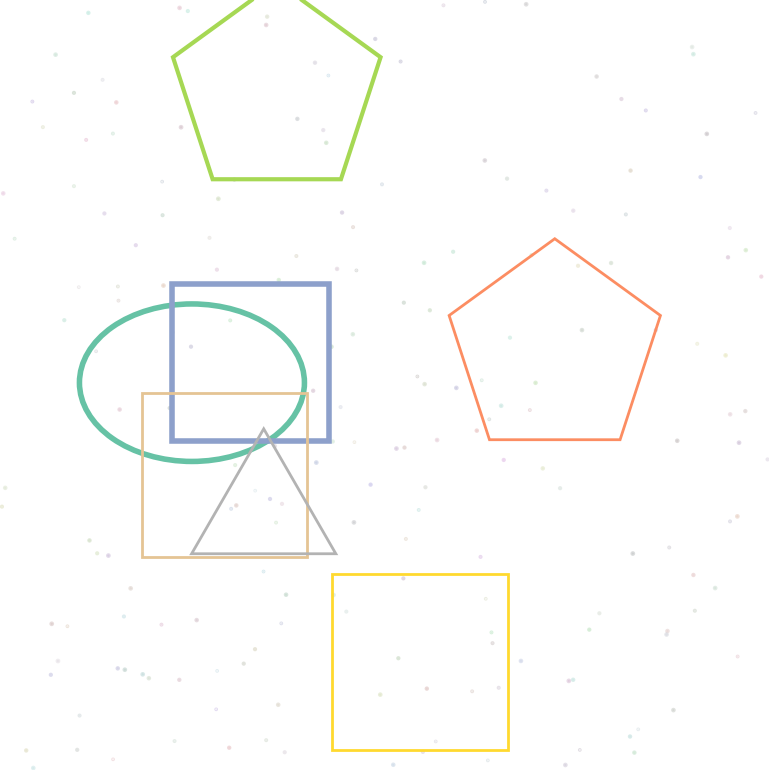[{"shape": "oval", "thickness": 2, "radius": 0.73, "center": [0.249, 0.503]}, {"shape": "pentagon", "thickness": 1, "radius": 0.72, "center": [0.72, 0.546]}, {"shape": "square", "thickness": 2, "radius": 0.51, "center": [0.326, 0.53]}, {"shape": "pentagon", "thickness": 1.5, "radius": 0.71, "center": [0.359, 0.882]}, {"shape": "square", "thickness": 1, "radius": 0.57, "center": [0.546, 0.141]}, {"shape": "square", "thickness": 1, "radius": 0.53, "center": [0.291, 0.383]}, {"shape": "triangle", "thickness": 1, "radius": 0.54, "center": [0.342, 0.335]}]